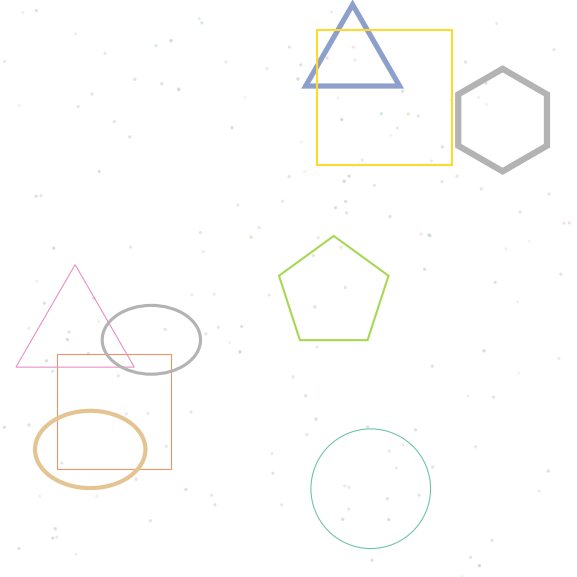[{"shape": "circle", "thickness": 0.5, "radius": 0.52, "center": [0.642, 0.153]}, {"shape": "square", "thickness": 0.5, "radius": 0.49, "center": [0.198, 0.286]}, {"shape": "triangle", "thickness": 2.5, "radius": 0.47, "center": [0.611, 0.897]}, {"shape": "triangle", "thickness": 0.5, "radius": 0.59, "center": [0.13, 0.423]}, {"shape": "pentagon", "thickness": 1, "radius": 0.5, "center": [0.578, 0.491]}, {"shape": "square", "thickness": 1, "radius": 0.58, "center": [0.665, 0.831]}, {"shape": "oval", "thickness": 2, "radius": 0.48, "center": [0.156, 0.221]}, {"shape": "hexagon", "thickness": 3, "radius": 0.44, "center": [0.87, 0.791]}, {"shape": "oval", "thickness": 1.5, "radius": 0.43, "center": [0.262, 0.411]}]